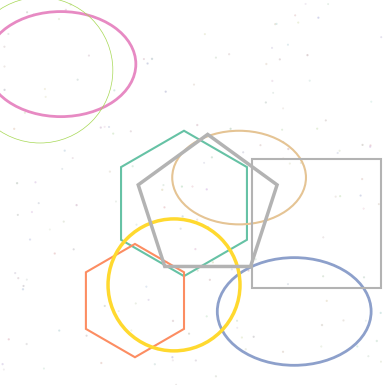[{"shape": "hexagon", "thickness": 1.5, "radius": 0.94, "center": [0.478, 0.472]}, {"shape": "hexagon", "thickness": 1.5, "radius": 0.74, "center": [0.351, 0.219]}, {"shape": "oval", "thickness": 2, "radius": 1.0, "center": [0.764, 0.191]}, {"shape": "oval", "thickness": 2, "radius": 0.97, "center": [0.158, 0.834]}, {"shape": "circle", "thickness": 0.5, "radius": 0.95, "center": [0.104, 0.818]}, {"shape": "circle", "thickness": 2.5, "radius": 0.86, "center": [0.452, 0.26]}, {"shape": "oval", "thickness": 1.5, "radius": 0.87, "center": [0.621, 0.539]}, {"shape": "pentagon", "thickness": 2.5, "radius": 0.95, "center": [0.539, 0.461]}, {"shape": "square", "thickness": 1.5, "radius": 0.84, "center": [0.822, 0.42]}]